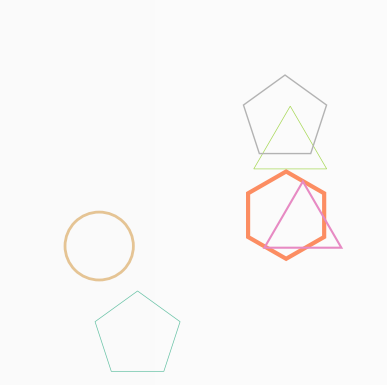[{"shape": "pentagon", "thickness": 0.5, "radius": 0.58, "center": [0.355, 0.129]}, {"shape": "hexagon", "thickness": 3, "radius": 0.57, "center": [0.738, 0.441]}, {"shape": "triangle", "thickness": 1.5, "radius": 0.57, "center": [0.782, 0.414]}, {"shape": "triangle", "thickness": 0.5, "radius": 0.54, "center": [0.749, 0.616]}, {"shape": "circle", "thickness": 2, "radius": 0.44, "center": [0.256, 0.361]}, {"shape": "pentagon", "thickness": 1, "radius": 0.56, "center": [0.736, 0.692]}]